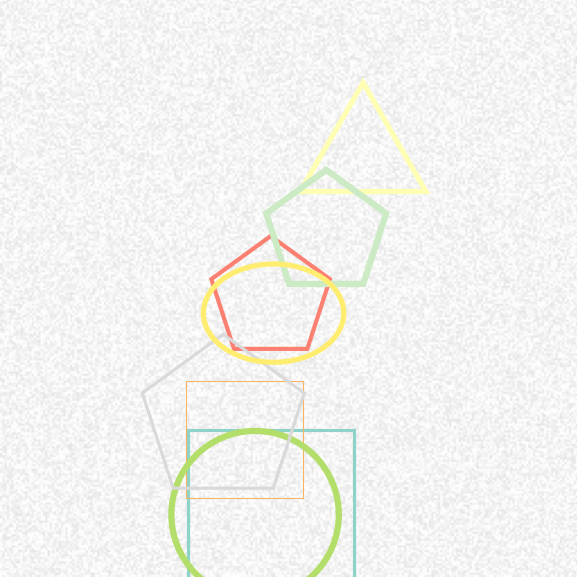[{"shape": "square", "thickness": 1.5, "radius": 0.72, "center": [0.469, 0.11]}, {"shape": "triangle", "thickness": 2.5, "radius": 0.63, "center": [0.629, 0.73]}, {"shape": "pentagon", "thickness": 2, "radius": 0.54, "center": [0.469, 0.482]}, {"shape": "square", "thickness": 0.5, "radius": 0.51, "center": [0.423, 0.238]}, {"shape": "circle", "thickness": 3, "radius": 0.72, "center": [0.442, 0.108]}, {"shape": "pentagon", "thickness": 1.5, "radius": 0.74, "center": [0.387, 0.273]}, {"shape": "pentagon", "thickness": 3, "radius": 0.55, "center": [0.565, 0.596]}, {"shape": "oval", "thickness": 2.5, "radius": 0.61, "center": [0.474, 0.457]}]